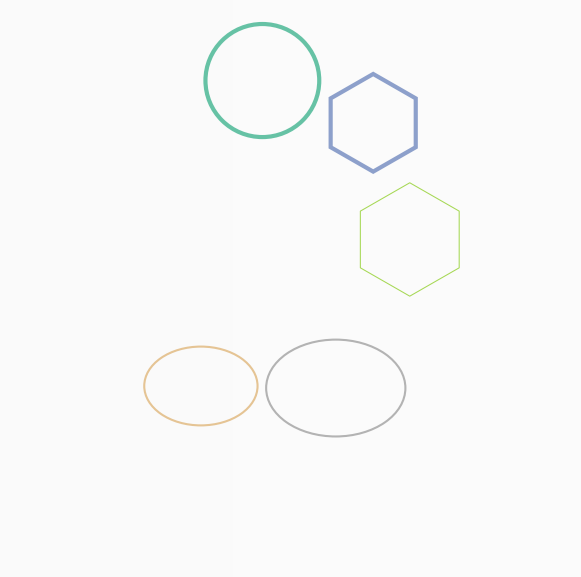[{"shape": "circle", "thickness": 2, "radius": 0.49, "center": [0.451, 0.86]}, {"shape": "hexagon", "thickness": 2, "radius": 0.42, "center": [0.642, 0.787]}, {"shape": "hexagon", "thickness": 0.5, "radius": 0.49, "center": [0.705, 0.584]}, {"shape": "oval", "thickness": 1, "radius": 0.49, "center": [0.346, 0.331]}, {"shape": "oval", "thickness": 1, "radius": 0.6, "center": [0.578, 0.327]}]